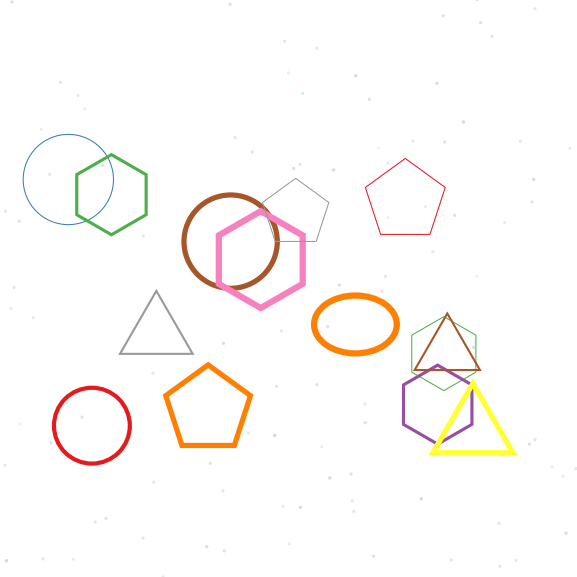[{"shape": "circle", "thickness": 2, "radius": 0.33, "center": [0.159, 0.262]}, {"shape": "pentagon", "thickness": 0.5, "radius": 0.36, "center": [0.702, 0.652]}, {"shape": "circle", "thickness": 0.5, "radius": 0.39, "center": [0.118, 0.688]}, {"shape": "hexagon", "thickness": 0.5, "radius": 0.32, "center": [0.769, 0.387]}, {"shape": "hexagon", "thickness": 1.5, "radius": 0.35, "center": [0.193, 0.662]}, {"shape": "hexagon", "thickness": 1.5, "radius": 0.34, "center": [0.758, 0.298]}, {"shape": "oval", "thickness": 3, "radius": 0.36, "center": [0.615, 0.437]}, {"shape": "pentagon", "thickness": 2.5, "radius": 0.39, "center": [0.36, 0.29]}, {"shape": "triangle", "thickness": 2.5, "radius": 0.4, "center": [0.819, 0.255]}, {"shape": "triangle", "thickness": 1, "radius": 0.33, "center": [0.775, 0.391]}, {"shape": "circle", "thickness": 2.5, "radius": 0.4, "center": [0.399, 0.581]}, {"shape": "hexagon", "thickness": 3, "radius": 0.42, "center": [0.452, 0.55]}, {"shape": "triangle", "thickness": 1, "radius": 0.36, "center": [0.271, 0.423]}, {"shape": "pentagon", "thickness": 0.5, "radius": 0.3, "center": [0.512, 0.63]}]